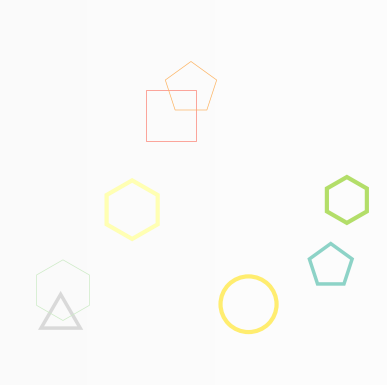[{"shape": "pentagon", "thickness": 2.5, "radius": 0.29, "center": [0.854, 0.309]}, {"shape": "hexagon", "thickness": 3, "radius": 0.38, "center": [0.341, 0.455]}, {"shape": "square", "thickness": 0.5, "radius": 0.33, "center": [0.441, 0.7]}, {"shape": "pentagon", "thickness": 0.5, "radius": 0.35, "center": [0.493, 0.771]}, {"shape": "hexagon", "thickness": 3, "radius": 0.3, "center": [0.895, 0.481]}, {"shape": "triangle", "thickness": 2.5, "radius": 0.29, "center": [0.156, 0.177]}, {"shape": "hexagon", "thickness": 0.5, "radius": 0.39, "center": [0.163, 0.246]}, {"shape": "circle", "thickness": 3, "radius": 0.36, "center": [0.641, 0.21]}]